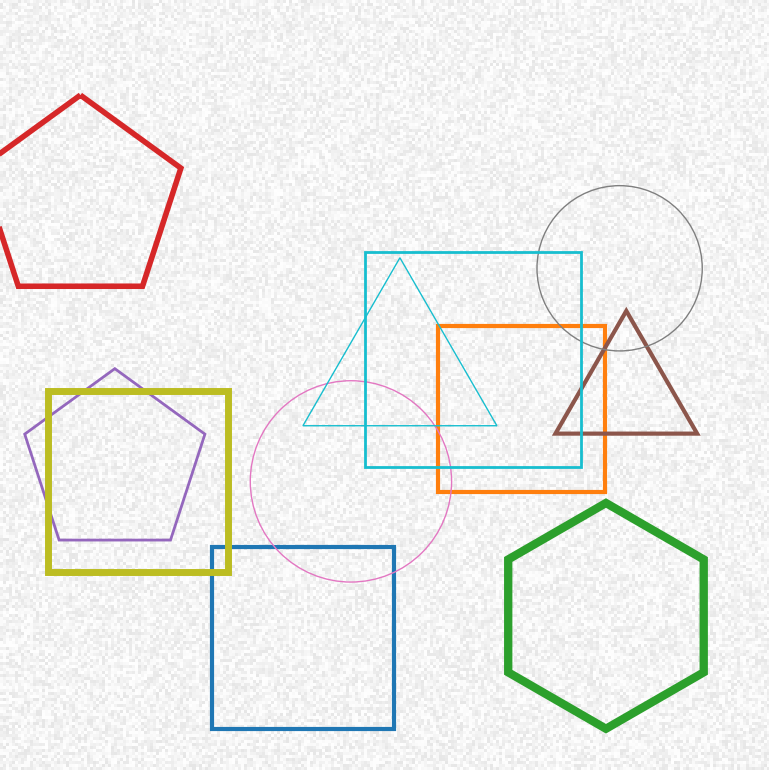[{"shape": "square", "thickness": 1.5, "radius": 0.59, "center": [0.394, 0.171]}, {"shape": "square", "thickness": 1.5, "radius": 0.54, "center": [0.677, 0.469]}, {"shape": "hexagon", "thickness": 3, "radius": 0.73, "center": [0.787, 0.2]}, {"shape": "pentagon", "thickness": 2, "radius": 0.69, "center": [0.104, 0.739]}, {"shape": "pentagon", "thickness": 1, "radius": 0.62, "center": [0.149, 0.398]}, {"shape": "triangle", "thickness": 1.5, "radius": 0.53, "center": [0.813, 0.49]}, {"shape": "circle", "thickness": 0.5, "radius": 0.65, "center": [0.456, 0.375]}, {"shape": "circle", "thickness": 0.5, "radius": 0.54, "center": [0.805, 0.652]}, {"shape": "square", "thickness": 2.5, "radius": 0.59, "center": [0.179, 0.375]}, {"shape": "square", "thickness": 1, "radius": 0.7, "center": [0.614, 0.533]}, {"shape": "triangle", "thickness": 0.5, "radius": 0.73, "center": [0.519, 0.52]}]